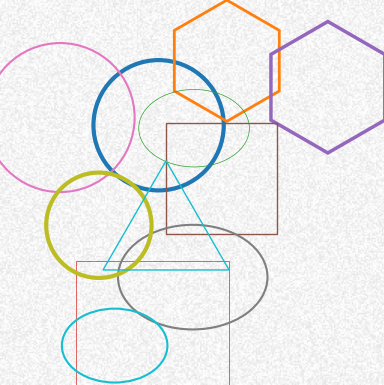[{"shape": "circle", "thickness": 3, "radius": 0.85, "center": [0.412, 0.675]}, {"shape": "hexagon", "thickness": 2, "radius": 0.79, "center": [0.589, 0.842]}, {"shape": "oval", "thickness": 0.5, "radius": 0.72, "center": [0.504, 0.667]}, {"shape": "square", "thickness": 0.5, "radius": 0.99, "center": [0.395, 0.125]}, {"shape": "hexagon", "thickness": 2.5, "radius": 0.85, "center": [0.852, 0.773]}, {"shape": "square", "thickness": 1, "radius": 0.72, "center": [0.576, 0.537]}, {"shape": "circle", "thickness": 1.5, "radius": 0.97, "center": [0.156, 0.695]}, {"shape": "oval", "thickness": 1.5, "radius": 0.97, "center": [0.501, 0.28]}, {"shape": "circle", "thickness": 3, "radius": 0.68, "center": [0.257, 0.415]}, {"shape": "triangle", "thickness": 1, "radius": 0.95, "center": [0.431, 0.393]}, {"shape": "oval", "thickness": 1.5, "radius": 0.69, "center": [0.298, 0.102]}]